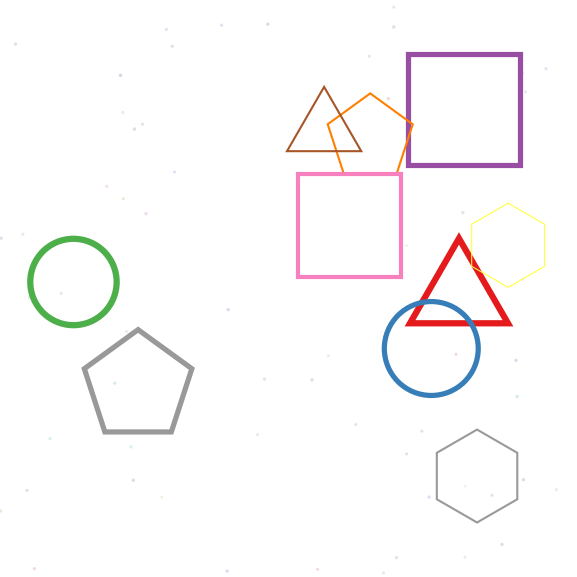[{"shape": "triangle", "thickness": 3, "radius": 0.49, "center": [0.795, 0.488]}, {"shape": "circle", "thickness": 2.5, "radius": 0.41, "center": [0.747, 0.396]}, {"shape": "circle", "thickness": 3, "radius": 0.37, "center": [0.127, 0.511]}, {"shape": "square", "thickness": 2.5, "radius": 0.48, "center": [0.804, 0.81]}, {"shape": "pentagon", "thickness": 1, "radius": 0.39, "center": [0.641, 0.76]}, {"shape": "hexagon", "thickness": 0.5, "radius": 0.36, "center": [0.88, 0.574]}, {"shape": "triangle", "thickness": 1, "radius": 0.37, "center": [0.561, 0.774]}, {"shape": "square", "thickness": 2, "radius": 0.44, "center": [0.606, 0.609]}, {"shape": "pentagon", "thickness": 2.5, "radius": 0.49, "center": [0.239, 0.33]}, {"shape": "hexagon", "thickness": 1, "radius": 0.4, "center": [0.826, 0.175]}]